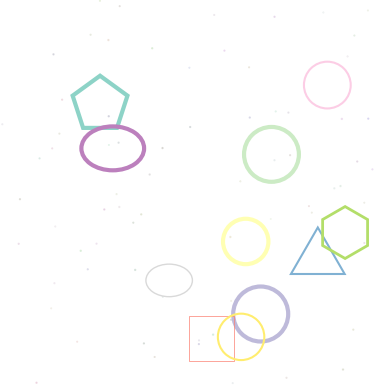[{"shape": "pentagon", "thickness": 3, "radius": 0.37, "center": [0.26, 0.728]}, {"shape": "circle", "thickness": 3, "radius": 0.29, "center": [0.638, 0.373]}, {"shape": "circle", "thickness": 3, "radius": 0.36, "center": [0.677, 0.184]}, {"shape": "square", "thickness": 0.5, "radius": 0.29, "center": [0.549, 0.12]}, {"shape": "triangle", "thickness": 1.5, "radius": 0.4, "center": [0.825, 0.329]}, {"shape": "hexagon", "thickness": 2, "radius": 0.34, "center": [0.896, 0.396]}, {"shape": "circle", "thickness": 1.5, "radius": 0.3, "center": [0.85, 0.779]}, {"shape": "oval", "thickness": 1, "radius": 0.3, "center": [0.439, 0.272]}, {"shape": "oval", "thickness": 3, "radius": 0.41, "center": [0.293, 0.615]}, {"shape": "circle", "thickness": 3, "radius": 0.36, "center": [0.705, 0.599]}, {"shape": "circle", "thickness": 1.5, "radius": 0.3, "center": [0.626, 0.125]}]